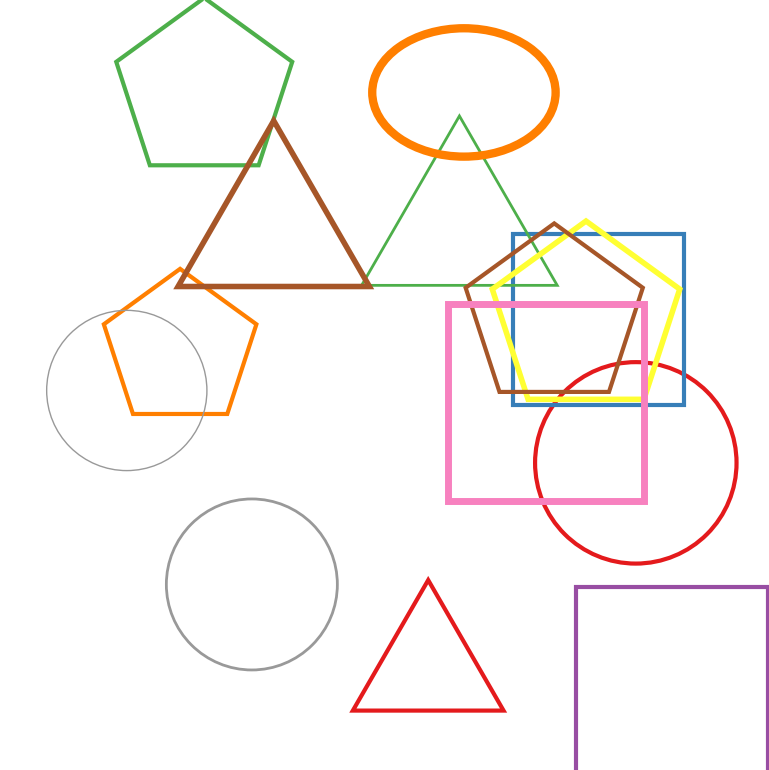[{"shape": "circle", "thickness": 1.5, "radius": 0.65, "center": [0.826, 0.399]}, {"shape": "triangle", "thickness": 1.5, "radius": 0.56, "center": [0.556, 0.134]}, {"shape": "square", "thickness": 1.5, "radius": 0.56, "center": [0.777, 0.585]}, {"shape": "triangle", "thickness": 1, "radius": 0.73, "center": [0.597, 0.703]}, {"shape": "pentagon", "thickness": 1.5, "radius": 0.6, "center": [0.265, 0.883]}, {"shape": "square", "thickness": 1.5, "radius": 0.62, "center": [0.872, 0.112]}, {"shape": "pentagon", "thickness": 1.5, "radius": 0.52, "center": [0.234, 0.547]}, {"shape": "oval", "thickness": 3, "radius": 0.6, "center": [0.603, 0.88]}, {"shape": "pentagon", "thickness": 2, "radius": 0.64, "center": [0.761, 0.585]}, {"shape": "pentagon", "thickness": 1.5, "radius": 0.6, "center": [0.72, 0.589]}, {"shape": "triangle", "thickness": 2, "radius": 0.72, "center": [0.355, 0.7]}, {"shape": "square", "thickness": 2.5, "radius": 0.64, "center": [0.709, 0.477]}, {"shape": "circle", "thickness": 0.5, "radius": 0.52, "center": [0.165, 0.493]}, {"shape": "circle", "thickness": 1, "radius": 0.56, "center": [0.327, 0.241]}]